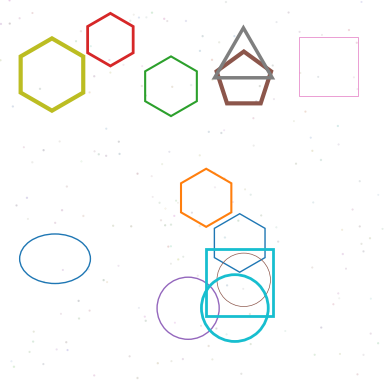[{"shape": "oval", "thickness": 1, "radius": 0.46, "center": [0.143, 0.328]}, {"shape": "hexagon", "thickness": 1, "radius": 0.38, "center": [0.623, 0.369]}, {"shape": "hexagon", "thickness": 1.5, "radius": 0.38, "center": [0.536, 0.486]}, {"shape": "hexagon", "thickness": 1.5, "radius": 0.39, "center": [0.444, 0.776]}, {"shape": "hexagon", "thickness": 2, "radius": 0.34, "center": [0.287, 0.897]}, {"shape": "circle", "thickness": 1, "radius": 0.4, "center": [0.489, 0.199]}, {"shape": "pentagon", "thickness": 3, "radius": 0.37, "center": [0.633, 0.792]}, {"shape": "circle", "thickness": 0.5, "radius": 0.35, "center": [0.633, 0.273]}, {"shape": "square", "thickness": 0.5, "radius": 0.38, "center": [0.854, 0.828]}, {"shape": "triangle", "thickness": 2.5, "radius": 0.43, "center": [0.632, 0.841]}, {"shape": "hexagon", "thickness": 3, "radius": 0.47, "center": [0.135, 0.806]}, {"shape": "circle", "thickness": 2, "radius": 0.43, "center": [0.61, 0.2]}, {"shape": "square", "thickness": 2, "radius": 0.44, "center": [0.621, 0.266]}]